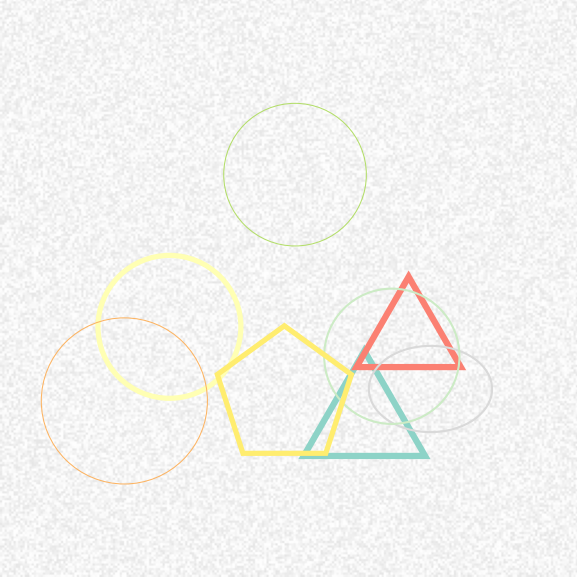[{"shape": "triangle", "thickness": 3, "radius": 0.61, "center": [0.631, 0.27]}, {"shape": "circle", "thickness": 2.5, "radius": 0.62, "center": [0.293, 0.433]}, {"shape": "triangle", "thickness": 3, "radius": 0.52, "center": [0.708, 0.416]}, {"shape": "circle", "thickness": 0.5, "radius": 0.72, "center": [0.215, 0.305]}, {"shape": "circle", "thickness": 0.5, "radius": 0.62, "center": [0.511, 0.697]}, {"shape": "oval", "thickness": 1, "radius": 0.53, "center": [0.745, 0.326]}, {"shape": "circle", "thickness": 1, "radius": 0.59, "center": [0.678, 0.382]}, {"shape": "pentagon", "thickness": 2.5, "radius": 0.61, "center": [0.492, 0.313]}]